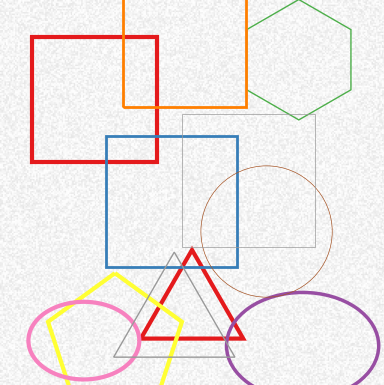[{"shape": "triangle", "thickness": 3, "radius": 0.77, "center": [0.499, 0.197]}, {"shape": "square", "thickness": 3, "radius": 0.81, "center": [0.245, 0.741]}, {"shape": "square", "thickness": 2, "radius": 0.85, "center": [0.445, 0.476]}, {"shape": "hexagon", "thickness": 1, "radius": 0.78, "center": [0.776, 0.845]}, {"shape": "oval", "thickness": 2.5, "radius": 0.99, "center": [0.786, 0.102]}, {"shape": "square", "thickness": 2, "radius": 0.8, "center": [0.479, 0.884]}, {"shape": "pentagon", "thickness": 3, "radius": 0.91, "center": [0.299, 0.108]}, {"shape": "circle", "thickness": 0.5, "radius": 0.85, "center": [0.692, 0.399]}, {"shape": "oval", "thickness": 3, "radius": 0.72, "center": [0.218, 0.115]}, {"shape": "square", "thickness": 0.5, "radius": 0.86, "center": [0.645, 0.531]}, {"shape": "triangle", "thickness": 1, "radius": 0.91, "center": [0.453, 0.163]}]